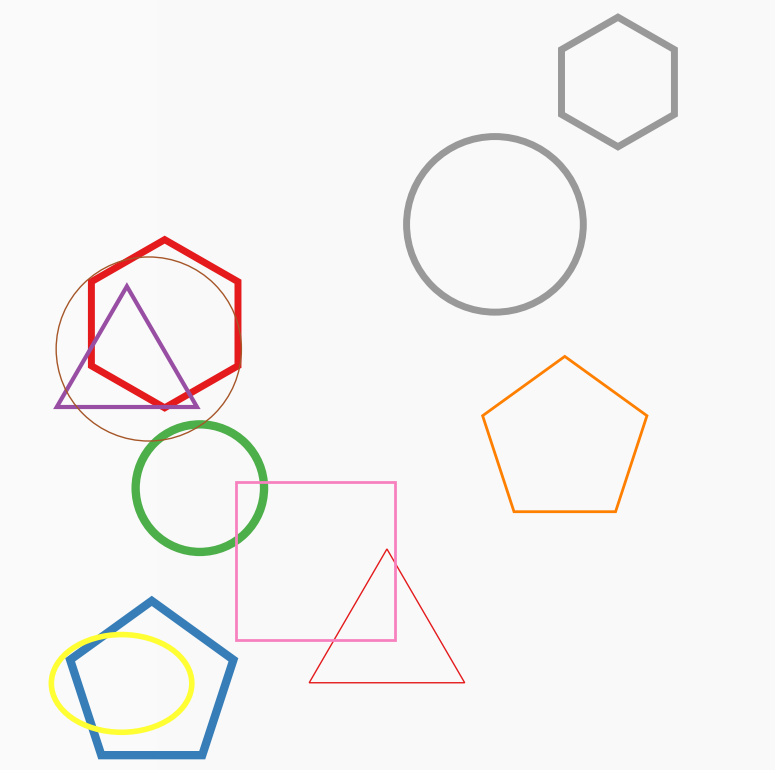[{"shape": "triangle", "thickness": 0.5, "radius": 0.58, "center": [0.499, 0.171]}, {"shape": "hexagon", "thickness": 2.5, "radius": 0.55, "center": [0.212, 0.58]}, {"shape": "pentagon", "thickness": 3, "radius": 0.55, "center": [0.196, 0.109]}, {"shape": "circle", "thickness": 3, "radius": 0.41, "center": [0.258, 0.366]}, {"shape": "triangle", "thickness": 1.5, "radius": 0.52, "center": [0.164, 0.524]}, {"shape": "pentagon", "thickness": 1, "radius": 0.56, "center": [0.729, 0.426]}, {"shape": "oval", "thickness": 2, "radius": 0.45, "center": [0.157, 0.112]}, {"shape": "circle", "thickness": 0.5, "radius": 0.6, "center": [0.192, 0.547]}, {"shape": "square", "thickness": 1, "radius": 0.51, "center": [0.407, 0.271]}, {"shape": "hexagon", "thickness": 2.5, "radius": 0.42, "center": [0.797, 0.894]}, {"shape": "circle", "thickness": 2.5, "radius": 0.57, "center": [0.639, 0.709]}]